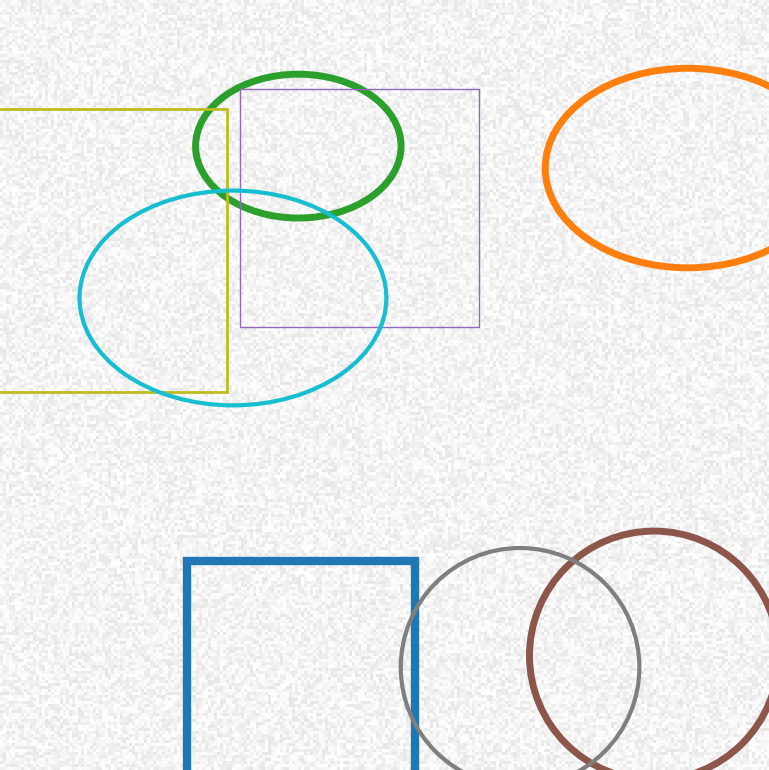[{"shape": "square", "thickness": 3, "radius": 0.74, "center": [0.391, 0.123]}, {"shape": "oval", "thickness": 2.5, "radius": 0.93, "center": [0.893, 0.782]}, {"shape": "oval", "thickness": 2.5, "radius": 0.67, "center": [0.387, 0.81]}, {"shape": "square", "thickness": 0.5, "radius": 0.78, "center": [0.466, 0.73]}, {"shape": "circle", "thickness": 2.5, "radius": 0.81, "center": [0.849, 0.149]}, {"shape": "circle", "thickness": 1.5, "radius": 0.77, "center": [0.675, 0.133]}, {"shape": "square", "thickness": 1, "radius": 0.92, "center": [0.111, 0.675]}, {"shape": "oval", "thickness": 1.5, "radius": 1.0, "center": [0.303, 0.613]}]